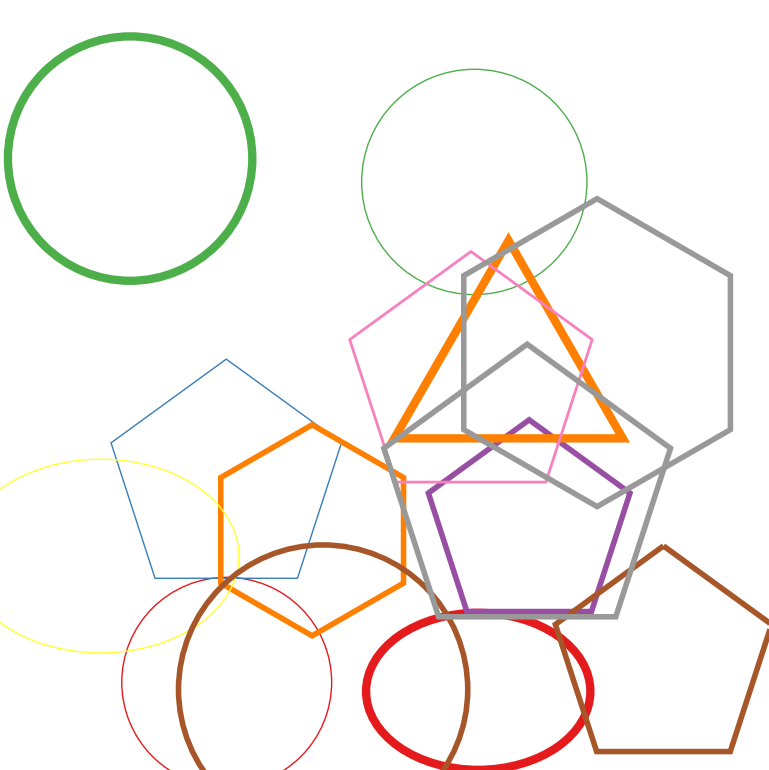[{"shape": "circle", "thickness": 0.5, "radius": 0.68, "center": [0.294, 0.114]}, {"shape": "oval", "thickness": 3, "radius": 0.73, "center": [0.621, 0.102]}, {"shape": "pentagon", "thickness": 0.5, "radius": 0.79, "center": [0.294, 0.376]}, {"shape": "circle", "thickness": 0.5, "radius": 0.73, "center": [0.616, 0.764]}, {"shape": "circle", "thickness": 3, "radius": 0.79, "center": [0.169, 0.794]}, {"shape": "pentagon", "thickness": 2, "radius": 0.69, "center": [0.687, 0.317]}, {"shape": "triangle", "thickness": 3, "radius": 0.86, "center": [0.66, 0.516]}, {"shape": "hexagon", "thickness": 2, "radius": 0.69, "center": [0.405, 0.311]}, {"shape": "oval", "thickness": 0.5, "radius": 0.9, "center": [0.131, 0.278]}, {"shape": "pentagon", "thickness": 2, "radius": 0.74, "center": [0.862, 0.143]}, {"shape": "circle", "thickness": 2, "radius": 0.94, "center": [0.42, 0.104]}, {"shape": "pentagon", "thickness": 1, "radius": 0.83, "center": [0.612, 0.508]}, {"shape": "pentagon", "thickness": 2, "radius": 0.98, "center": [0.685, 0.357]}, {"shape": "hexagon", "thickness": 2, "radius": 1.0, "center": [0.775, 0.542]}]